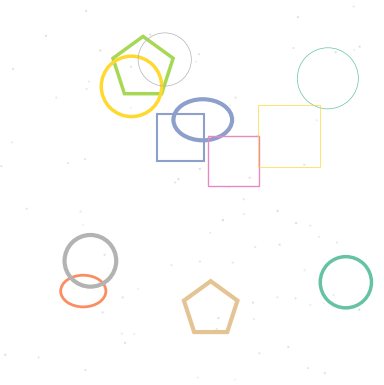[{"shape": "circle", "thickness": 0.5, "radius": 0.4, "center": [0.852, 0.797]}, {"shape": "circle", "thickness": 2.5, "radius": 0.33, "center": [0.898, 0.267]}, {"shape": "oval", "thickness": 2, "radius": 0.29, "center": [0.216, 0.244]}, {"shape": "square", "thickness": 1.5, "radius": 0.31, "center": [0.469, 0.644]}, {"shape": "oval", "thickness": 3, "radius": 0.38, "center": [0.527, 0.689]}, {"shape": "square", "thickness": 1, "radius": 0.33, "center": [0.608, 0.582]}, {"shape": "pentagon", "thickness": 2.5, "radius": 0.41, "center": [0.372, 0.823]}, {"shape": "square", "thickness": 0.5, "radius": 0.4, "center": [0.752, 0.648]}, {"shape": "circle", "thickness": 2.5, "radius": 0.39, "center": [0.341, 0.776]}, {"shape": "pentagon", "thickness": 3, "radius": 0.37, "center": [0.547, 0.197]}, {"shape": "circle", "thickness": 3, "radius": 0.34, "center": [0.235, 0.323]}, {"shape": "circle", "thickness": 0.5, "radius": 0.35, "center": [0.428, 0.846]}]